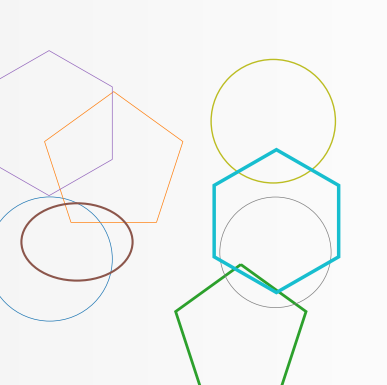[{"shape": "circle", "thickness": 0.5, "radius": 0.81, "center": [0.129, 0.327]}, {"shape": "pentagon", "thickness": 0.5, "radius": 0.94, "center": [0.293, 0.574]}, {"shape": "pentagon", "thickness": 2, "radius": 0.88, "center": [0.622, 0.136]}, {"shape": "hexagon", "thickness": 0.5, "radius": 0.94, "center": [0.127, 0.68]}, {"shape": "oval", "thickness": 1.5, "radius": 0.72, "center": [0.199, 0.372]}, {"shape": "circle", "thickness": 0.5, "radius": 0.72, "center": [0.711, 0.345]}, {"shape": "circle", "thickness": 1, "radius": 0.8, "center": [0.705, 0.685]}, {"shape": "hexagon", "thickness": 2.5, "radius": 0.93, "center": [0.713, 0.426]}]